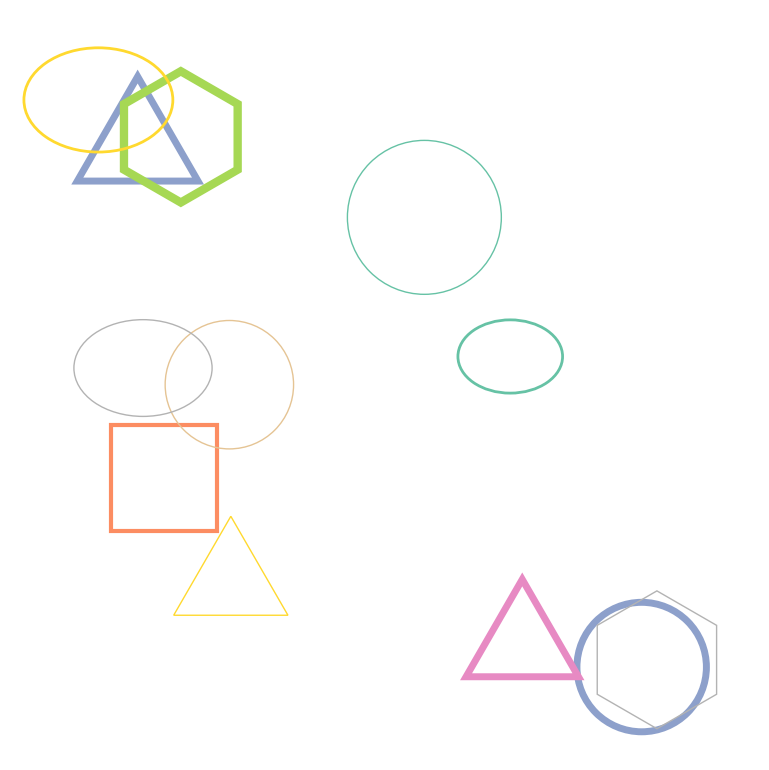[{"shape": "oval", "thickness": 1, "radius": 0.34, "center": [0.663, 0.537]}, {"shape": "circle", "thickness": 0.5, "radius": 0.5, "center": [0.551, 0.718]}, {"shape": "square", "thickness": 1.5, "radius": 0.34, "center": [0.213, 0.379]}, {"shape": "triangle", "thickness": 2.5, "radius": 0.45, "center": [0.179, 0.81]}, {"shape": "circle", "thickness": 2.5, "radius": 0.42, "center": [0.833, 0.134]}, {"shape": "triangle", "thickness": 2.5, "radius": 0.42, "center": [0.678, 0.163]}, {"shape": "hexagon", "thickness": 3, "radius": 0.43, "center": [0.235, 0.822]}, {"shape": "oval", "thickness": 1, "radius": 0.48, "center": [0.128, 0.87]}, {"shape": "triangle", "thickness": 0.5, "radius": 0.43, "center": [0.3, 0.244]}, {"shape": "circle", "thickness": 0.5, "radius": 0.42, "center": [0.298, 0.5]}, {"shape": "hexagon", "thickness": 0.5, "radius": 0.45, "center": [0.853, 0.143]}, {"shape": "oval", "thickness": 0.5, "radius": 0.45, "center": [0.186, 0.522]}]